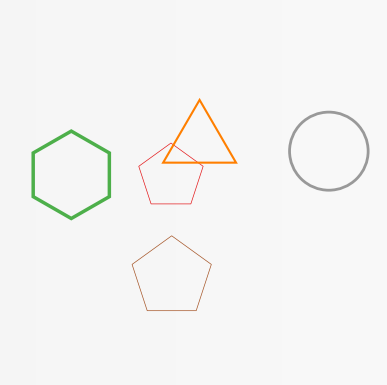[{"shape": "pentagon", "thickness": 0.5, "radius": 0.44, "center": [0.441, 0.541]}, {"shape": "hexagon", "thickness": 2.5, "radius": 0.57, "center": [0.184, 0.546]}, {"shape": "triangle", "thickness": 1.5, "radius": 0.54, "center": [0.515, 0.632]}, {"shape": "pentagon", "thickness": 0.5, "radius": 0.54, "center": [0.443, 0.28]}, {"shape": "circle", "thickness": 2, "radius": 0.51, "center": [0.849, 0.607]}]